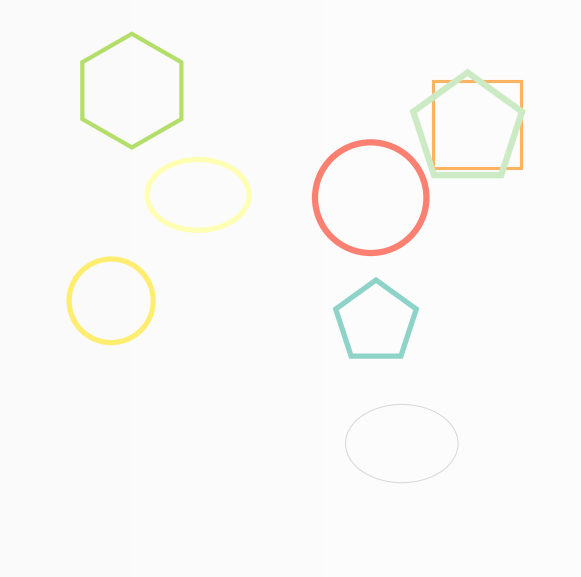[{"shape": "pentagon", "thickness": 2.5, "radius": 0.36, "center": [0.647, 0.441]}, {"shape": "oval", "thickness": 2.5, "radius": 0.44, "center": [0.341, 0.662]}, {"shape": "circle", "thickness": 3, "radius": 0.48, "center": [0.638, 0.657]}, {"shape": "square", "thickness": 1.5, "radius": 0.38, "center": [0.821, 0.784]}, {"shape": "hexagon", "thickness": 2, "radius": 0.49, "center": [0.227, 0.842]}, {"shape": "oval", "thickness": 0.5, "radius": 0.48, "center": [0.691, 0.231]}, {"shape": "pentagon", "thickness": 3, "radius": 0.49, "center": [0.805, 0.775]}, {"shape": "circle", "thickness": 2.5, "radius": 0.36, "center": [0.191, 0.478]}]